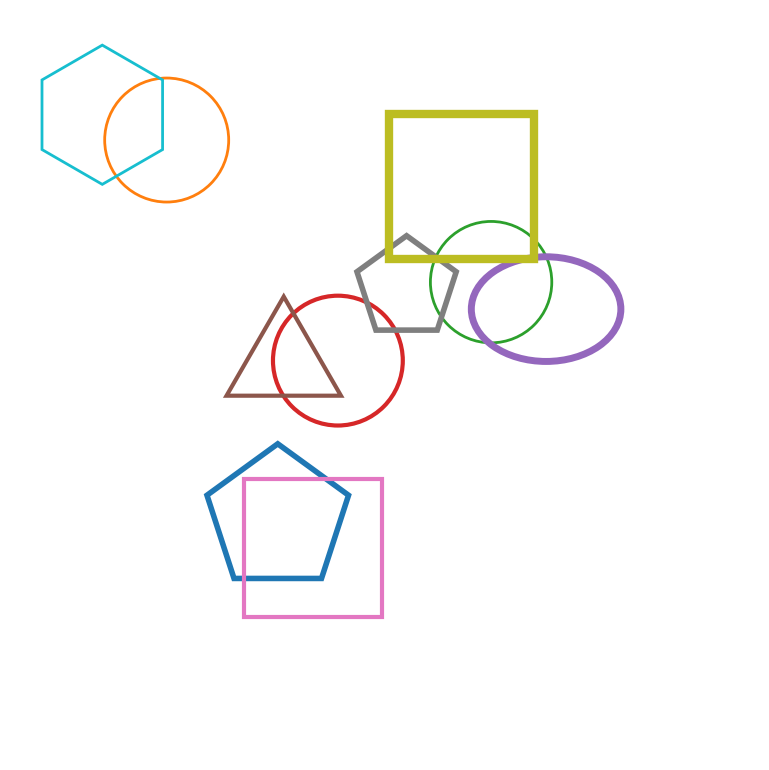[{"shape": "pentagon", "thickness": 2, "radius": 0.48, "center": [0.361, 0.327]}, {"shape": "circle", "thickness": 1, "radius": 0.4, "center": [0.216, 0.818]}, {"shape": "circle", "thickness": 1, "radius": 0.39, "center": [0.638, 0.634]}, {"shape": "circle", "thickness": 1.5, "radius": 0.42, "center": [0.439, 0.532]}, {"shape": "oval", "thickness": 2.5, "radius": 0.49, "center": [0.709, 0.599]}, {"shape": "triangle", "thickness": 1.5, "radius": 0.43, "center": [0.368, 0.529]}, {"shape": "square", "thickness": 1.5, "radius": 0.45, "center": [0.407, 0.288]}, {"shape": "pentagon", "thickness": 2, "radius": 0.34, "center": [0.528, 0.626]}, {"shape": "square", "thickness": 3, "radius": 0.47, "center": [0.6, 0.758]}, {"shape": "hexagon", "thickness": 1, "radius": 0.45, "center": [0.133, 0.851]}]